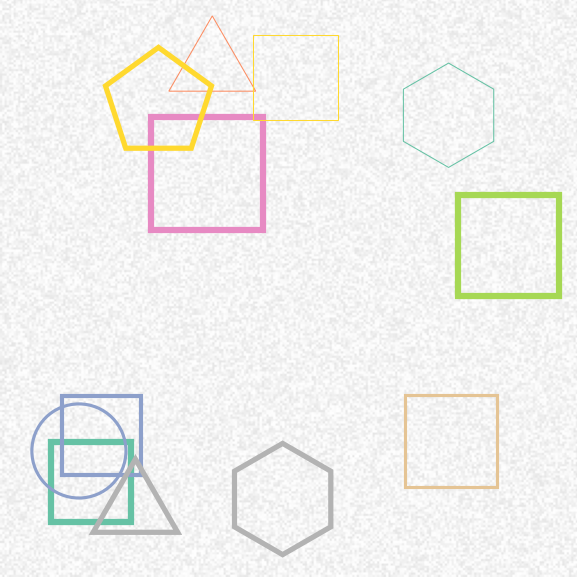[{"shape": "hexagon", "thickness": 0.5, "radius": 0.45, "center": [0.777, 0.8]}, {"shape": "square", "thickness": 3, "radius": 0.35, "center": [0.158, 0.164]}, {"shape": "triangle", "thickness": 0.5, "radius": 0.43, "center": [0.368, 0.885]}, {"shape": "square", "thickness": 2, "radius": 0.34, "center": [0.176, 0.245]}, {"shape": "circle", "thickness": 1.5, "radius": 0.41, "center": [0.137, 0.218]}, {"shape": "square", "thickness": 3, "radius": 0.49, "center": [0.359, 0.699]}, {"shape": "square", "thickness": 3, "radius": 0.44, "center": [0.881, 0.574]}, {"shape": "pentagon", "thickness": 2.5, "radius": 0.48, "center": [0.274, 0.821]}, {"shape": "square", "thickness": 0.5, "radius": 0.37, "center": [0.512, 0.865]}, {"shape": "square", "thickness": 1.5, "radius": 0.4, "center": [0.78, 0.235]}, {"shape": "hexagon", "thickness": 2.5, "radius": 0.48, "center": [0.489, 0.135]}, {"shape": "triangle", "thickness": 2.5, "radius": 0.42, "center": [0.235, 0.12]}]